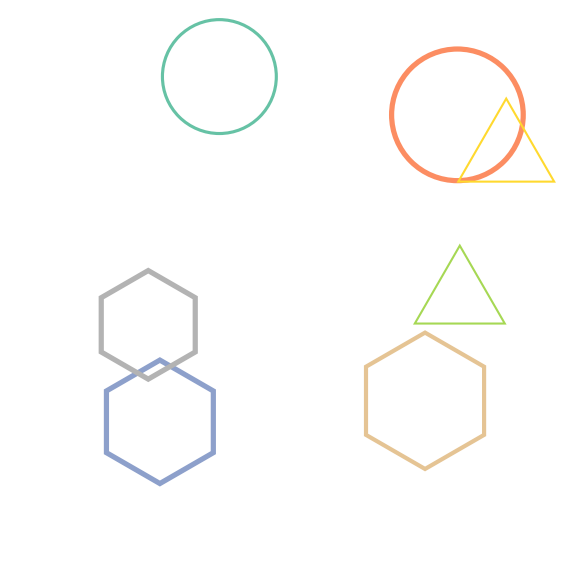[{"shape": "circle", "thickness": 1.5, "radius": 0.49, "center": [0.38, 0.867]}, {"shape": "circle", "thickness": 2.5, "radius": 0.57, "center": [0.792, 0.8]}, {"shape": "hexagon", "thickness": 2.5, "radius": 0.53, "center": [0.277, 0.269]}, {"shape": "triangle", "thickness": 1, "radius": 0.45, "center": [0.796, 0.484]}, {"shape": "triangle", "thickness": 1, "radius": 0.48, "center": [0.877, 0.733]}, {"shape": "hexagon", "thickness": 2, "radius": 0.59, "center": [0.736, 0.305]}, {"shape": "hexagon", "thickness": 2.5, "radius": 0.47, "center": [0.257, 0.437]}]